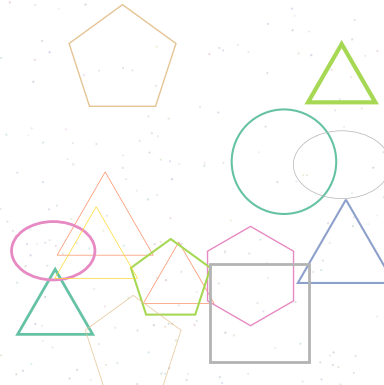[{"shape": "triangle", "thickness": 2, "radius": 0.56, "center": [0.143, 0.188]}, {"shape": "circle", "thickness": 1.5, "radius": 0.68, "center": [0.738, 0.58]}, {"shape": "triangle", "thickness": 0.5, "radius": 0.53, "center": [0.464, 0.265]}, {"shape": "triangle", "thickness": 0.5, "radius": 0.72, "center": [0.273, 0.409]}, {"shape": "triangle", "thickness": 1.5, "radius": 0.72, "center": [0.899, 0.337]}, {"shape": "hexagon", "thickness": 1, "radius": 0.64, "center": [0.651, 0.283]}, {"shape": "oval", "thickness": 2, "radius": 0.54, "center": [0.138, 0.349]}, {"shape": "triangle", "thickness": 3, "radius": 0.5, "center": [0.887, 0.785]}, {"shape": "pentagon", "thickness": 1.5, "radius": 0.54, "center": [0.443, 0.271]}, {"shape": "triangle", "thickness": 0.5, "radius": 0.62, "center": [0.25, 0.339]}, {"shape": "pentagon", "thickness": 0.5, "radius": 0.65, "center": [0.346, 0.102]}, {"shape": "pentagon", "thickness": 1, "radius": 0.73, "center": [0.318, 0.842]}, {"shape": "square", "thickness": 2, "radius": 0.64, "center": [0.675, 0.187]}, {"shape": "oval", "thickness": 0.5, "radius": 0.63, "center": [0.888, 0.572]}]